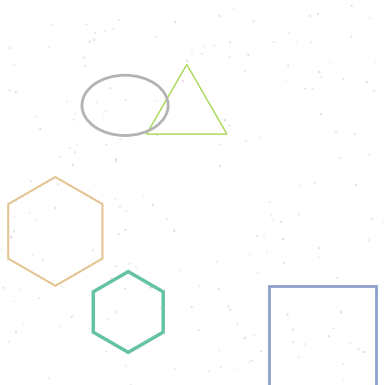[{"shape": "hexagon", "thickness": 2.5, "radius": 0.52, "center": [0.333, 0.19]}, {"shape": "square", "thickness": 2, "radius": 0.7, "center": [0.838, 0.118]}, {"shape": "triangle", "thickness": 1, "radius": 0.6, "center": [0.485, 0.712]}, {"shape": "hexagon", "thickness": 1.5, "radius": 0.71, "center": [0.144, 0.399]}, {"shape": "oval", "thickness": 2, "radius": 0.56, "center": [0.325, 0.726]}]